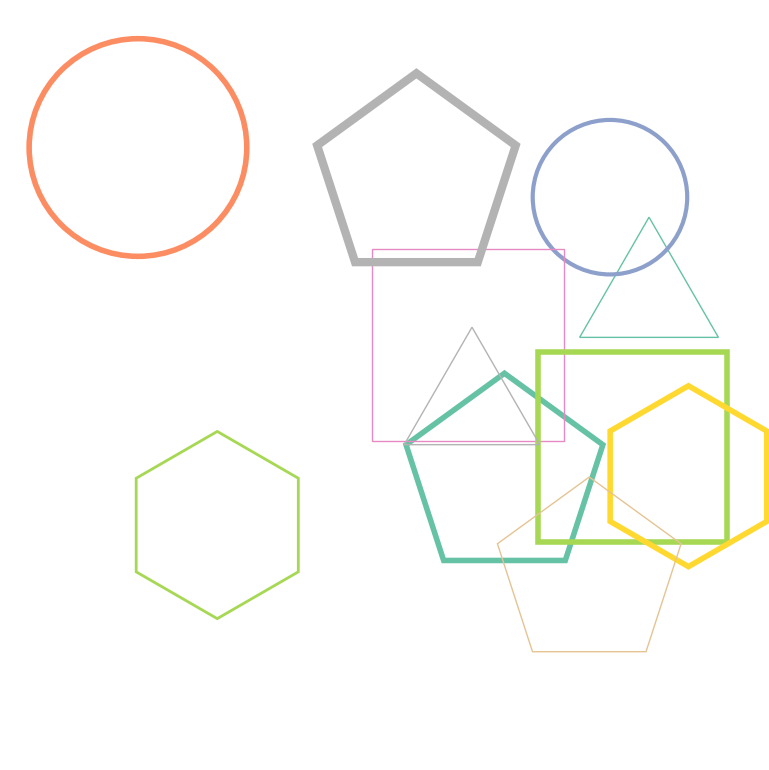[{"shape": "triangle", "thickness": 0.5, "radius": 0.52, "center": [0.843, 0.614]}, {"shape": "pentagon", "thickness": 2, "radius": 0.67, "center": [0.655, 0.381]}, {"shape": "circle", "thickness": 2, "radius": 0.71, "center": [0.179, 0.808]}, {"shape": "circle", "thickness": 1.5, "radius": 0.5, "center": [0.792, 0.744]}, {"shape": "square", "thickness": 0.5, "radius": 0.62, "center": [0.607, 0.552]}, {"shape": "hexagon", "thickness": 1, "radius": 0.61, "center": [0.282, 0.318]}, {"shape": "square", "thickness": 2, "radius": 0.62, "center": [0.821, 0.419]}, {"shape": "hexagon", "thickness": 2, "radius": 0.59, "center": [0.894, 0.382]}, {"shape": "pentagon", "thickness": 0.5, "radius": 0.63, "center": [0.765, 0.255]}, {"shape": "pentagon", "thickness": 3, "radius": 0.68, "center": [0.541, 0.769]}, {"shape": "triangle", "thickness": 0.5, "radius": 0.51, "center": [0.613, 0.473]}]